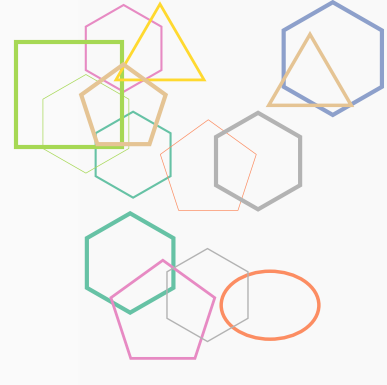[{"shape": "hexagon", "thickness": 3, "radius": 0.64, "center": [0.336, 0.317]}, {"shape": "hexagon", "thickness": 1.5, "radius": 0.56, "center": [0.343, 0.598]}, {"shape": "oval", "thickness": 2.5, "radius": 0.63, "center": [0.697, 0.207]}, {"shape": "pentagon", "thickness": 0.5, "radius": 0.65, "center": [0.538, 0.559]}, {"shape": "hexagon", "thickness": 3, "radius": 0.73, "center": [0.859, 0.848]}, {"shape": "hexagon", "thickness": 1.5, "radius": 0.56, "center": [0.319, 0.874]}, {"shape": "pentagon", "thickness": 2, "radius": 0.7, "center": [0.42, 0.183]}, {"shape": "hexagon", "thickness": 0.5, "radius": 0.64, "center": [0.222, 0.678]}, {"shape": "square", "thickness": 3, "radius": 0.68, "center": [0.178, 0.754]}, {"shape": "triangle", "thickness": 2, "radius": 0.66, "center": [0.413, 0.858]}, {"shape": "pentagon", "thickness": 3, "radius": 0.57, "center": [0.318, 0.718]}, {"shape": "triangle", "thickness": 2.5, "radius": 0.61, "center": [0.8, 0.788]}, {"shape": "hexagon", "thickness": 3, "radius": 0.63, "center": [0.666, 0.582]}, {"shape": "hexagon", "thickness": 1, "radius": 0.6, "center": [0.535, 0.234]}]